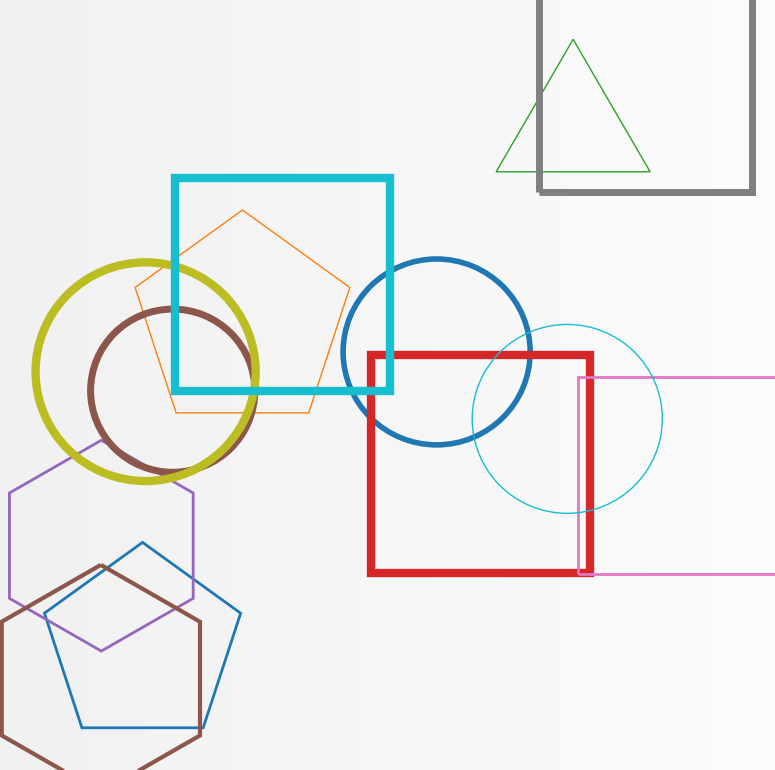[{"shape": "pentagon", "thickness": 1, "radius": 0.67, "center": [0.184, 0.163]}, {"shape": "circle", "thickness": 2, "radius": 0.6, "center": [0.563, 0.543]}, {"shape": "pentagon", "thickness": 0.5, "radius": 0.73, "center": [0.313, 0.582]}, {"shape": "triangle", "thickness": 0.5, "radius": 0.57, "center": [0.74, 0.834]}, {"shape": "square", "thickness": 3, "radius": 0.71, "center": [0.62, 0.397]}, {"shape": "hexagon", "thickness": 1, "radius": 0.68, "center": [0.131, 0.291]}, {"shape": "circle", "thickness": 2.5, "radius": 0.53, "center": [0.223, 0.493]}, {"shape": "hexagon", "thickness": 1.5, "radius": 0.74, "center": [0.13, 0.119]}, {"shape": "square", "thickness": 1, "radius": 0.64, "center": [0.874, 0.382]}, {"shape": "square", "thickness": 2.5, "radius": 0.69, "center": [0.833, 0.888]}, {"shape": "circle", "thickness": 3, "radius": 0.71, "center": [0.188, 0.517]}, {"shape": "circle", "thickness": 0.5, "radius": 0.61, "center": [0.732, 0.456]}, {"shape": "square", "thickness": 3, "radius": 0.69, "center": [0.365, 0.63]}]